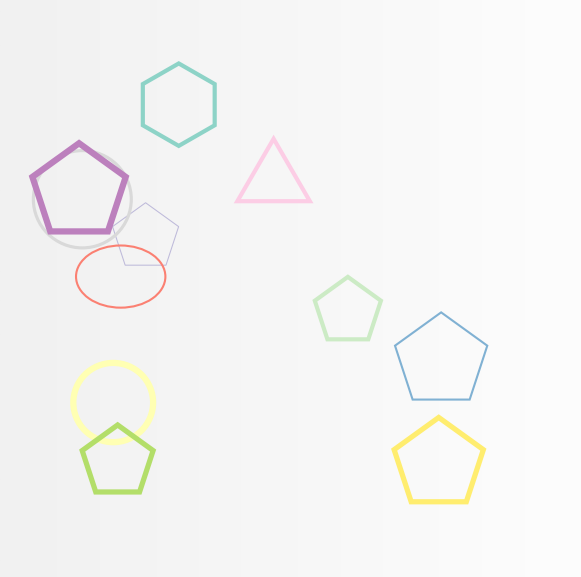[{"shape": "hexagon", "thickness": 2, "radius": 0.36, "center": [0.308, 0.818]}, {"shape": "circle", "thickness": 3, "radius": 0.34, "center": [0.195, 0.302]}, {"shape": "pentagon", "thickness": 0.5, "radius": 0.3, "center": [0.25, 0.588]}, {"shape": "oval", "thickness": 1, "radius": 0.38, "center": [0.208, 0.52]}, {"shape": "pentagon", "thickness": 1, "radius": 0.42, "center": [0.759, 0.375]}, {"shape": "pentagon", "thickness": 2.5, "radius": 0.32, "center": [0.202, 0.199]}, {"shape": "triangle", "thickness": 2, "radius": 0.36, "center": [0.471, 0.687]}, {"shape": "circle", "thickness": 1.5, "radius": 0.42, "center": [0.142, 0.654]}, {"shape": "pentagon", "thickness": 3, "radius": 0.42, "center": [0.136, 0.667]}, {"shape": "pentagon", "thickness": 2, "radius": 0.3, "center": [0.598, 0.46]}, {"shape": "pentagon", "thickness": 2.5, "radius": 0.4, "center": [0.755, 0.196]}]